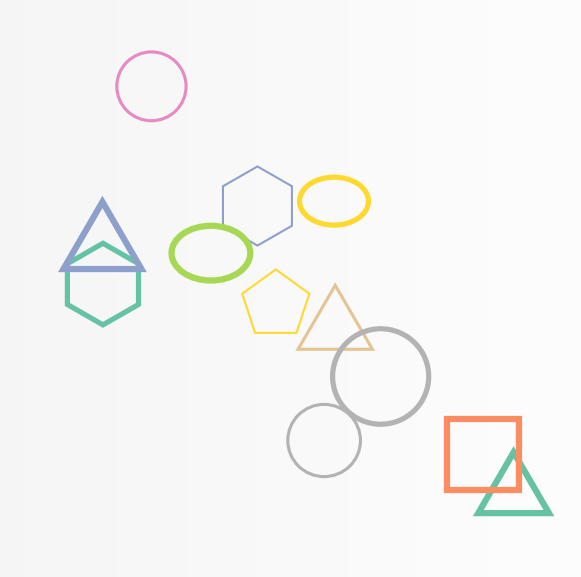[{"shape": "hexagon", "thickness": 2.5, "radius": 0.35, "center": [0.177, 0.507]}, {"shape": "triangle", "thickness": 3, "radius": 0.35, "center": [0.884, 0.146]}, {"shape": "square", "thickness": 3, "radius": 0.31, "center": [0.831, 0.212]}, {"shape": "triangle", "thickness": 3, "radius": 0.39, "center": [0.176, 0.572]}, {"shape": "hexagon", "thickness": 1, "radius": 0.34, "center": [0.443, 0.642]}, {"shape": "circle", "thickness": 1.5, "radius": 0.3, "center": [0.261, 0.85]}, {"shape": "oval", "thickness": 3, "radius": 0.34, "center": [0.363, 0.561]}, {"shape": "pentagon", "thickness": 1, "radius": 0.3, "center": [0.474, 0.472]}, {"shape": "oval", "thickness": 2.5, "radius": 0.3, "center": [0.575, 0.651]}, {"shape": "triangle", "thickness": 1.5, "radius": 0.37, "center": [0.577, 0.431]}, {"shape": "circle", "thickness": 1.5, "radius": 0.31, "center": [0.558, 0.236]}, {"shape": "circle", "thickness": 2.5, "radius": 0.41, "center": [0.655, 0.347]}]